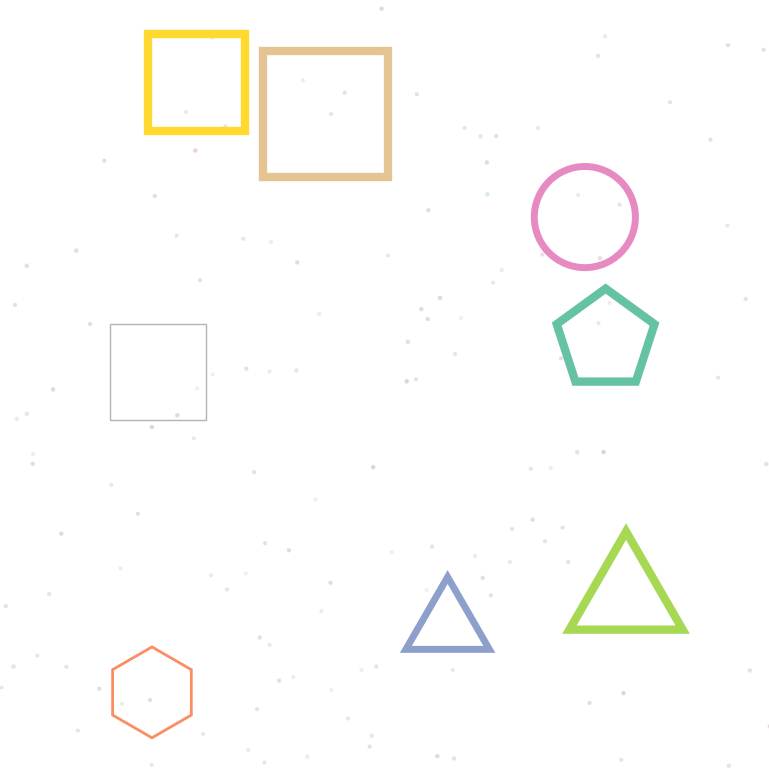[{"shape": "pentagon", "thickness": 3, "radius": 0.33, "center": [0.787, 0.558]}, {"shape": "hexagon", "thickness": 1, "radius": 0.3, "center": [0.197, 0.101]}, {"shape": "triangle", "thickness": 2.5, "radius": 0.31, "center": [0.581, 0.188]}, {"shape": "circle", "thickness": 2.5, "radius": 0.33, "center": [0.76, 0.718]}, {"shape": "triangle", "thickness": 3, "radius": 0.42, "center": [0.813, 0.225]}, {"shape": "square", "thickness": 3, "radius": 0.32, "center": [0.255, 0.892]}, {"shape": "square", "thickness": 3, "radius": 0.41, "center": [0.422, 0.852]}, {"shape": "square", "thickness": 0.5, "radius": 0.31, "center": [0.205, 0.517]}]